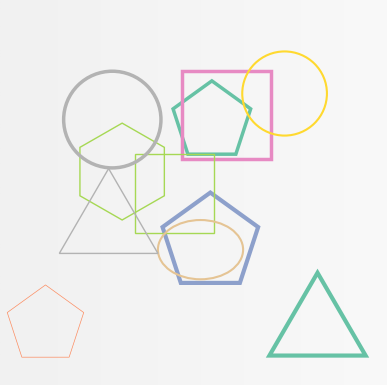[{"shape": "triangle", "thickness": 3, "radius": 0.72, "center": [0.819, 0.148]}, {"shape": "pentagon", "thickness": 2.5, "radius": 0.53, "center": [0.547, 0.685]}, {"shape": "pentagon", "thickness": 0.5, "radius": 0.52, "center": [0.117, 0.156]}, {"shape": "pentagon", "thickness": 3, "radius": 0.65, "center": [0.543, 0.37]}, {"shape": "square", "thickness": 2.5, "radius": 0.57, "center": [0.584, 0.7]}, {"shape": "square", "thickness": 1, "radius": 0.51, "center": [0.45, 0.498]}, {"shape": "hexagon", "thickness": 1, "radius": 0.63, "center": [0.315, 0.554]}, {"shape": "circle", "thickness": 1.5, "radius": 0.55, "center": [0.734, 0.757]}, {"shape": "oval", "thickness": 1.5, "radius": 0.55, "center": [0.517, 0.352]}, {"shape": "circle", "thickness": 2.5, "radius": 0.63, "center": [0.29, 0.689]}, {"shape": "triangle", "thickness": 1, "radius": 0.73, "center": [0.28, 0.415]}]